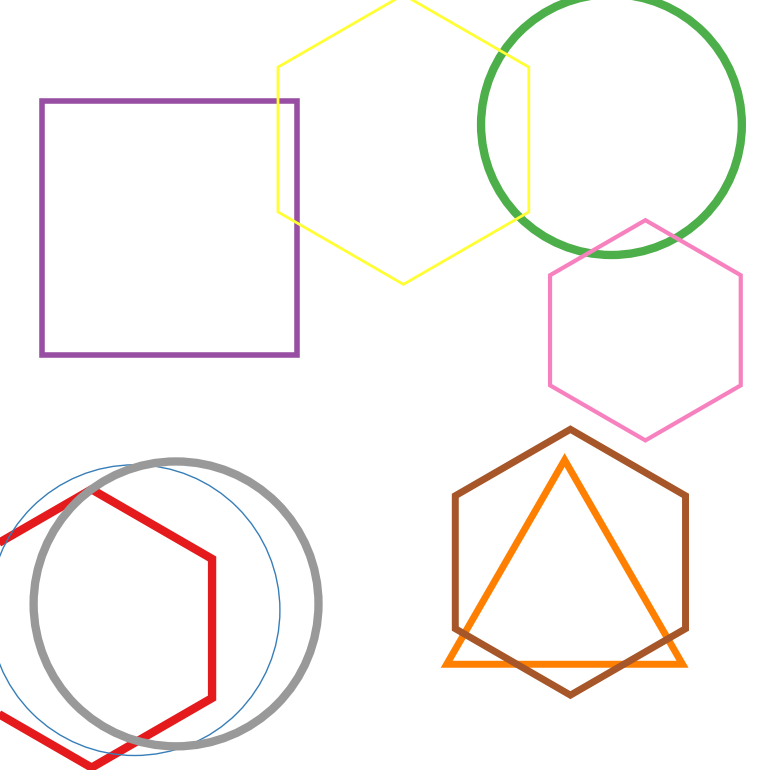[{"shape": "hexagon", "thickness": 3, "radius": 0.9, "center": [0.119, 0.184]}, {"shape": "circle", "thickness": 0.5, "radius": 0.94, "center": [0.175, 0.208]}, {"shape": "circle", "thickness": 3, "radius": 0.85, "center": [0.794, 0.838]}, {"shape": "square", "thickness": 2, "radius": 0.83, "center": [0.22, 0.704]}, {"shape": "triangle", "thickness": 2.5, "radius": 0.88, "center": [0.733, 0.226]}, {"shape": "hexagon", "thickness": 1, "radius": 0.94, "center": [0.524, 0.819]}, {"shape": "hexagon", "thickness": 2.5, "radius": 0.86, "center": [0.741, 0.27]}, {"shape": "hexagon", "thickness": 1.5, "radius": 0.72, "center": [0.838, 0.571]}, {"shape": "circle", "thickness": 3, "radius": 0.92, "center": [0.229, 0.216]}]